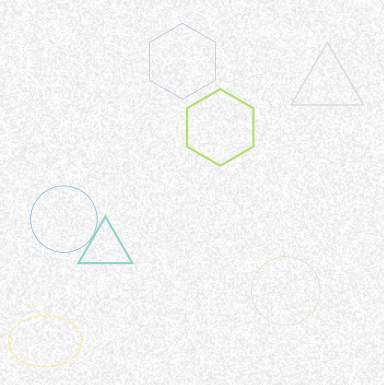[{"shape": "triangle", "thickness": 1.5, "radius": 0.4, "center": [0.274, 0.357]}, {"shape": "hexagon", "thickness": 0.5, "radius": 0.49, "center": [0.474, 0.841]}, {"shape": "circle", "thickness": 0.5, "radius": 0.43, "center": [0.166, 0.431]}, {"shape": "hexagon", "thickness": 1.5, "radius": 0.5, "center": [0.572, 0.669]}, {"shape": "triangle", "thickness": 1, "radius": 0.54, "center": [0.85, 0.782]}, {"shape": "circle", "thickness": 0.5, "radius": 0.44, "center": [0.742, 0.244]}, {"shape": "oval", "thickness": 0.5, "radius": 0.47, "center": [0.117, 0.114]}]